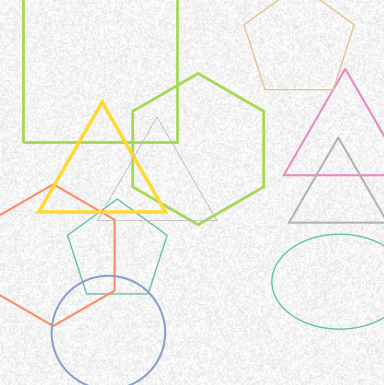[{"shape": "pentagon", "thickness": 1, "radius": 0.68, "center": [0.305, 0.347]}, {"shape": "oval", "thickness": 1, "radius": 0.88, "center": [0.882, 0.268]}, {"shape": "hexagon", "thickness": 1.5, "radius": 0.92, "center": [0.138, 0.337]}, {"shape": "circle", "thickness": 1.5, "radius": 0.74, "center": [0.282, 0.136]}, {"shape": "triangle", "thickness": 1.5, "radius": 0.92, "center": [0.897, 0.637]}, {"shape": "hexagon", "thickness": 2, "radius": 0.98, "center": [0.515, 0.613]}, {"shape": "square", "thickness": 2, "radius": 1.0, "center": [0.259, 0.83]}, {"shape": "triangle", "thickness": 2.5, "radius": 0.95, "center": [0.265, 0.544]}, {"shape": "pentagon", "thickness": 1, "radius": 0.75, "center": [0.777, 0.889]}, {"shape": "triangle", "thickness": 0.5, "radius": 0.9, "center": [0.408, 0.517]}, {"shape": "triangle", "thickness": 1.5, "radius": 0.74, "center": [0.879, 0.495]}]